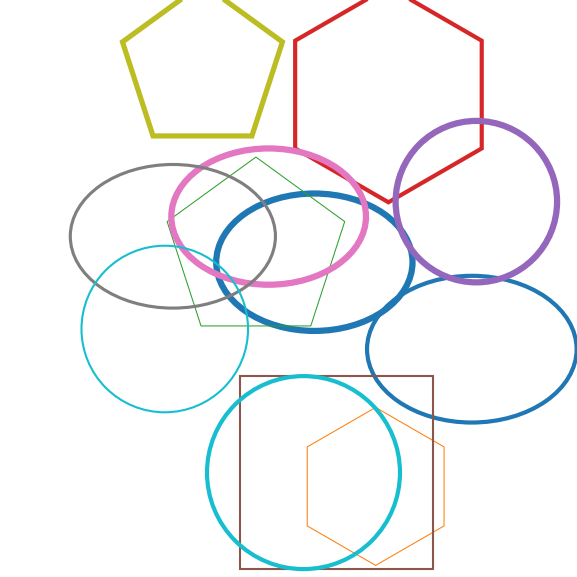[{"shape": "oval", "thickness": 2, "radius": 0.91, "center": [0.817, 0.395]}, {"shape": "oval", "thickness": 3, "radius": 0.85, "center": [0.544, 0.545]}, {"shape": "hexagon", "thickness": 0.5, "radius": 0.68, "center": [0.65, 0.157]}, {"shape": "pentagon", "thickness": 0.5, "radius": 0.81, "center": [0.443, 0.566]}, {"shape": "hexagon", "thickness": 2, "radius": 0.93, "center": [0.673, 0.835]}, {"shape": "circle", "thickness": 3, "radius": 0.7, "center": [0.825, 0.65]}, {"shape": "square", "thickness": 1, "radius": 0.83, "center": [0.583, 0.181]}, {"shape": "oval", "thickness": 3, "radius": 0.84, "center": [0.465, 0.624]}, {"shape": "oval", "thickness": 1.5, "radius": 0.89, "center": [0.299, 0.59]}, {"shape": "pentagon", "thickness": 2.5, "radius": 0.73, "center": [0.351, 0.882]}, {"shape": "circle", "thickness": 1, "radius": 0.72, "center": [0.285, 0.429]}, {"shape": "circle", "thickness": 2, "radius": 0.84, "center": [0.526, 0.181]}]